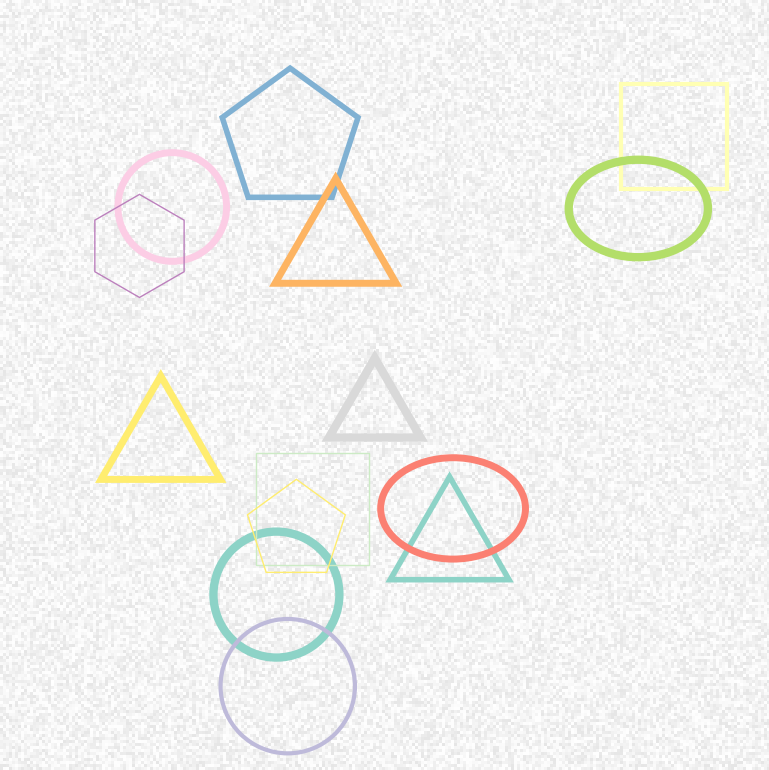[{"shape": "circle", "thickness": 3, "radius": 0.41, "center": [0.359, 0.228]}, {"shape": "triangle", "thickness": 2, "radius": 0.45, "center": [0.584, 0.292]}, {"shape": "square", "thickness": 1.5, "radius": 0.34, "center": [0.876, 0.823]}, {"shape": "circle", "thickness": 1.5, "radius": 0.44, "center": [0.374, 0.109]}, {"shape": "oval", "thickness": 2.5, "radius": 0.47, "center": [0.588, 0.34]}, {"shape": "pentagon", "thickness": 2, "radius": 0.46, "center": [0.377, 0.819]}, {"shape": "triangle", "thickness": 2.5, "radius": 0.45, "center": [0.436, 0.678]}, {"shape": "oval", "thickness": 3, "radius": 0.45, "center": [0.829, 0.729]}, {"shape": "circle", "thickness": 2.5, "radius": 0.35, "center": [0.224, 0.731]}, {"shape": "triangle", "thickness": 3, "radius": 0.34, "center": [0.487, 0.466]}, {"shape": "hexagon", "thickness": 0.5, "radius": 0.33, "center": [0.181, 0.681]}, {"shape": "square", "thickness": 0.5, "radius": 0.37, "center": [0.406, 0.339]}, {"shape": "triangle", "thickness": 2.5, "radius": 0.45, "center": [0.209, 0.422]}, {"shape": "pentagon", "thickness": 0.5, "radius": 0.33, "center": [0.385, 0.311]}]